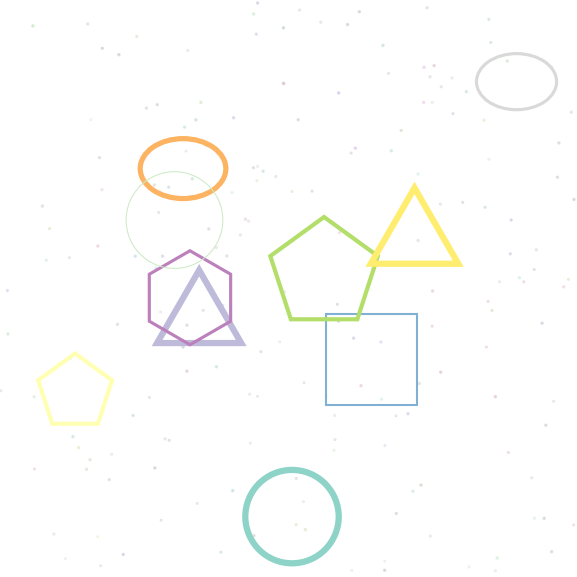[{"shape": "circle", "thickness": 3, "radius": 0.4, "center": [0.506, 0.105]}, {"shape": "pentagon", "thickness": 2, "radius": 0.34, "center": [0.13, 0.32]}, {"shape": "triangle", "thickness": 3, "radius": 0.42, "center": [0.345, 0.447]}, {"shape": "square", "thickness": 1, "radius": 0.39, "center": [0.643, 0.377]}, {"shape": "oval", "thickness": 2.5, "radius": 0.37, "center": [0.317, 0.707]}, {"shape": "pentagon", "thickness": 2, "radius": 0.49, "center": [0.561, 0.525]}, {"shape": "oval", "thickness": 1.5, "radius": 0.35, "center": [0.894, 0.858]}, {"shape": "hexagon", "thickness": 1.5, "radius": 0.41, "center": [0.329, 0.484]}, {"shape": "circle", "thickness": 0.5, "radius": 0.42, "center": [0.302, 0.618]}, {"shape": "triangle", "thickness": 3, "radius": 0.44, "center": [0.718, 0.586]}]